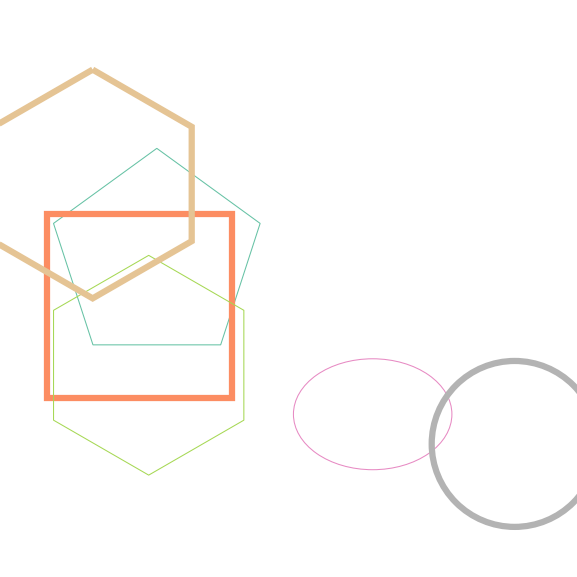[{"shape": "pentagon", "thickness": 0.5, "radius": 0.94, "center": [0.272, 0.554]}, {"shape": "square", "thickness": 3, "radius": 0.8, "center": [0.241, 0.47]}, {"shape": "oval", "thickness": 0.5, "radius": 0.69, "center": [0.645, 0.282]}, {"shape": "hexagon", "thickness": 0.5, "radius": 0.95, "center": [0.257, 0.367]}, {"shape": "hexagon", "thickness": 3, "radius": 0.99, "center": [0.16, 0.681]}, {"shape": "circle", "thickness": 3, "radius": 0.72, "center": [0.891, 0.23]}]